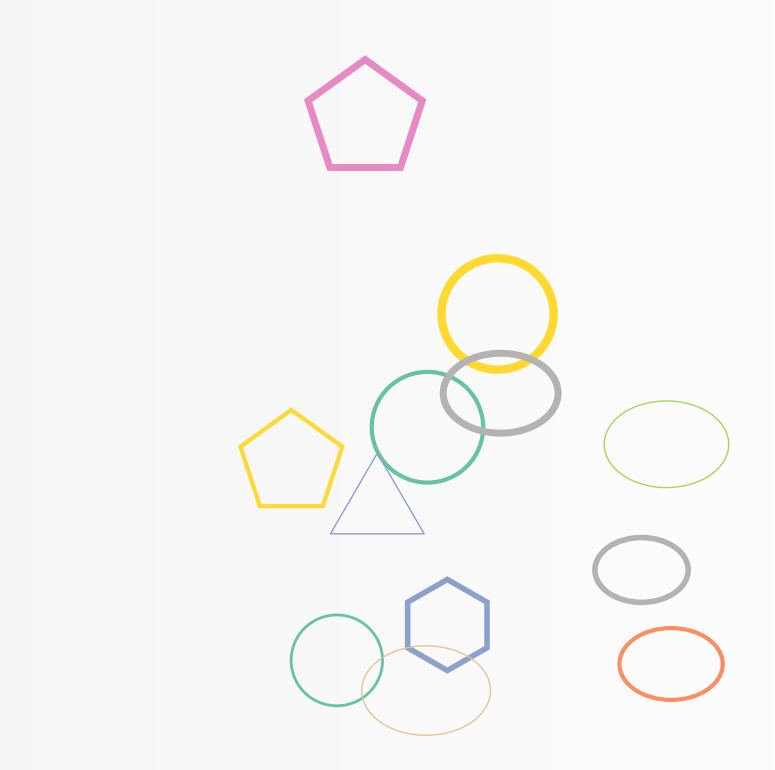[{"shape": "circle", "thickness": 1.5, "radius": 0.36, "center": [0.552, 0.445]}, {"shape": "circle", "thickness": 1, "radius": 0.29, "center": [0.435, 0.142]}, {"shape": "oval", "thickness": 1.5, "radius": 0.33, "center": [0.866, 0.138]}, {"shape": "hexagon", "thickness": 2, "radius": 0.3, "center": [0.577, 0.188]}, {"shape": "triangle", "thickness": 0.5, "radius": 0.35, "center": [0.487, 0.342]}, {"shape": "pentagon", "thickness": 2.5, "radius": 0.39, "center": [0.471, 0.845]}, {"shape": "oval", "thickness": 0.5, "radius": 0.4, "center": [0.86, 0.423]}, {"shape": "circle", "thickness": 3, "radius": 0.36, "center": [0.642, 0.592]}, {"shape": "pentagon", "thickness": 1.5, "radius": 0.35, "center": [0.376, 0.399]}, {"shape": "oval", "thickness": 0.5, "radius": 0.42, "center": [0.55, 0.103]}, {"shape": "oval", "thickness": 2.5, "radius": 0.37, "center": [0.646, 0.489]}, {"shape": "oval", "thickness": 2, "radius": 0.3, "center": [0.828, 0.26]}]